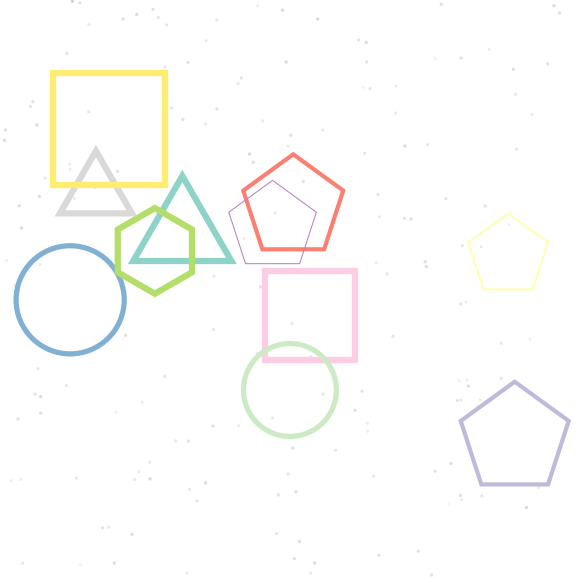[{"shape": "triangle", "thickness": 3, "radius": 0.49, "center": [0.316, 0.596]}, {"shape": "pentagon", "thickness": 1, "radius": 0.36, "center": [0.88, 0.557]}, {"shape": "pentagon", "thickness": 2, "radius": 0.49, "center": [0.891, 0.24]}, {"shape": "pentagon", "thickness": 2, "radius": 0.45, "center": [0.508, 0.641]}, {"shape": "circle", "thickness": 2.5, "radius": 0.47, "center": [0.121, 0.48]}, {"shape": "hexagon", "thickness": 3, "radius": 0.37, "center": [0.268, 0.565]}, {"shape": "square", "thickness": 3, "radius": 0.39, "center": [0.537, 0.453]}, {"shape": "triangle", "thickness": 3, "radius": 0.36, "center": [0.166, 0.666]}, {"shape": "pentagon", "thickness": 0.5, "radius": 0.4, "center": [0.472, 0.607]}, {"shape": "circle", "thickness": 2.5, "radius": 0.4, "center": [0.502, 0.324]}, {"shape": "square", "thickness": 3, "radius": 0.48, "center": [0.189, 0.776]}]